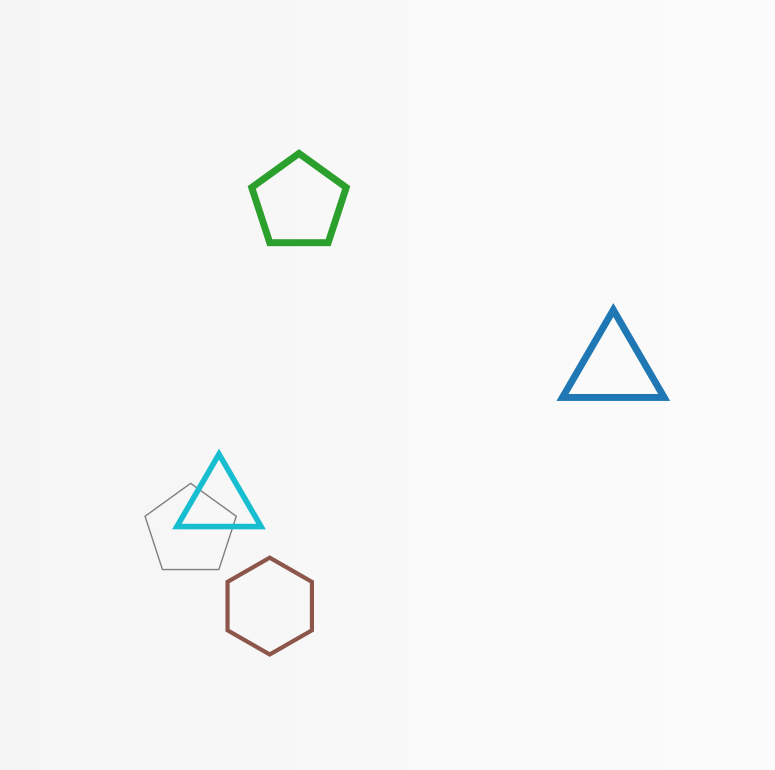[{"shape": "triangle", "thickness": 2.5, "radius": 0.38, "center": [0.791, 0.522]}, {"shape": "pentagon", "thickness": 2.5, "radius": 0.32, "center": [0.386, 0.737]}, {"shape": "hexagon", "thickness": 1.5, "radius": 0.31, "center": [0.348, 0.213]}, {"shape": "pentagon", "thickness": 0.5, "radius": 0.31, "center": [0.246, 0.31]}, {"shape": "triangle", "thickness": 2, "radius": 0.31, "center": [0.283, 0.348]}]